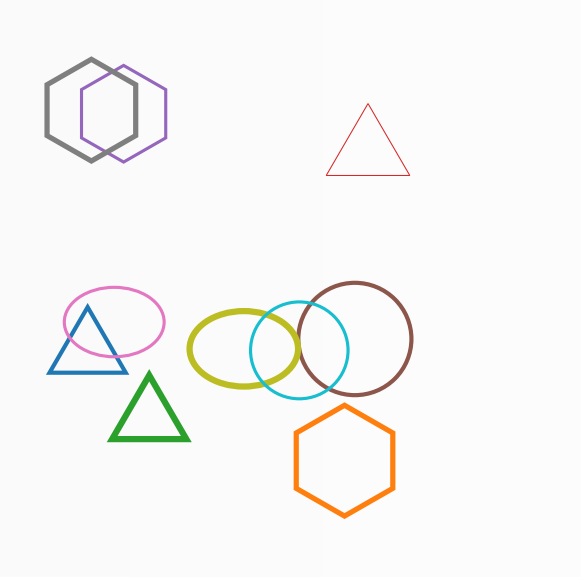[{"shape": "triangle", "thickness": 2, "radius": 0.38, "center": [0.151, 0.392]}, {"shape": "hexagon", "thickness": 2.5, "radius": 0.48, "center": [0.593, 0.201]}, {"shape": "triangle", "thickness": 3, "radius": 0.37, "center": [0.257, 0.276]}, {"shape": "triangle", "thickness": 0.5, "radius": 0.42, "center": [0.633, 0.737]}, {"shape": "hexagon", "thickness": 1.5, "radius": 0.42, "center": [0.213, 0.802]}, {"shape": "circle", "thickness": 2, "radius": 0.49, "center": [0.611, 0.412]}, {"shape": "oval", "thickness": 1.5, "radius": 0.43, "center": [0.197, 0.441]}, {"shape": "hexagon", "thickness": 2.5, "radius": 0.44, "center": [0.157, 0.808]}, {"shape": "oval", "thickness": 3, "radius": 0.47, "center": [0.419, 0.395]}, {"shape": "circle", "thickness": 1.5, "radius": 0.42, "center": [0.515, 0.392]}]